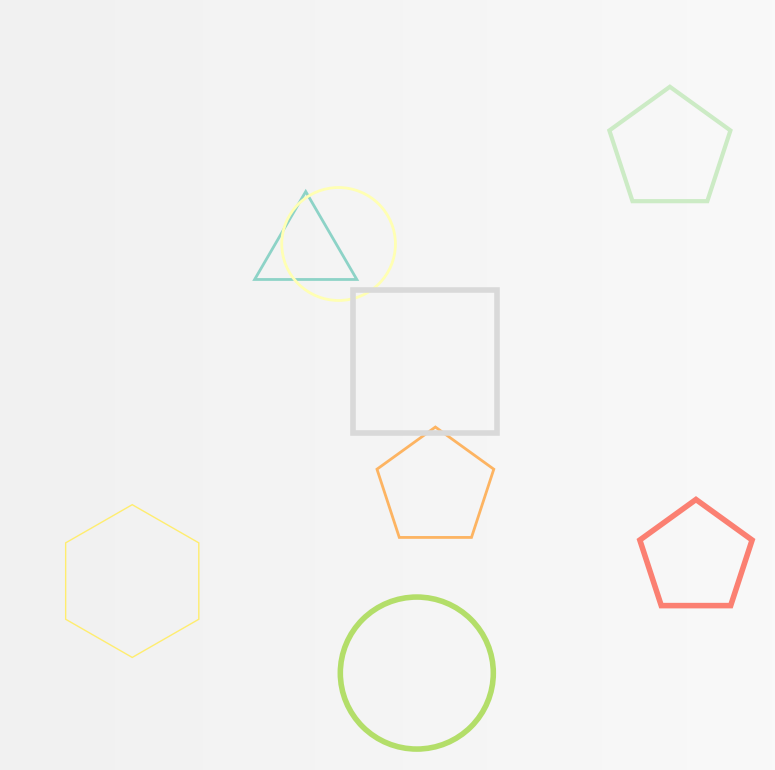[{"shape": "triangle", "thickness": 1, "radius": 0.38, "center": [0.394, 0.675]}, {"shape": "circle", "thickness": 1, "radius": 0.37, "center": [0.437, 0.683]}, {"shape": "pentagon", "thickness": 2, "radius": 0.38, "center": [0.898, 0.275]}, {"shape": "pentagon", "thickness": 1, "radius": 0.4, "center": [0.562, 0.366]}, {"shape": "circle", "thickness": 2, "radius": 0.49, "center": [0.538, 0.126]}, {"shape": "square", "thickness": 2, "radius": 0.46, "center": [0.548, 0.531]}, {"shape": "pentagon", "thickness": 1.5, "radius": 0.41, "center": [0.864, 0.805]}, {"shape": "hexagon", "thickness": 0.5, "radius": 0.5, "center": [0.171, 0.245]}]